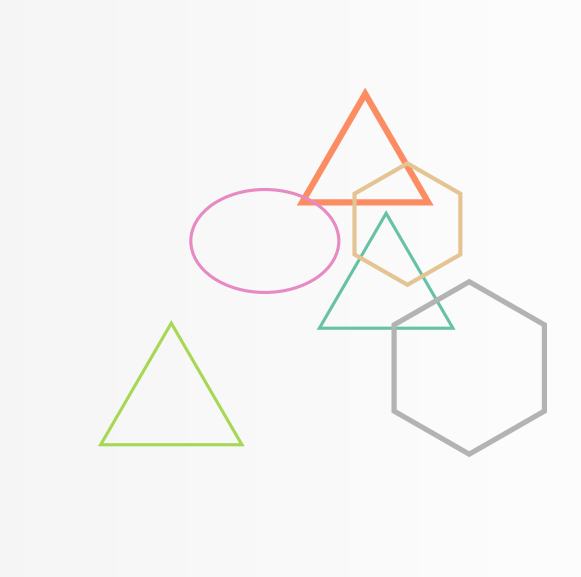[{"shape": "triangle", "thickness": 1.5, "radius": 0.66, "center": [0.664, 0.497]}, {"shape": "triangle", "thickness": 3, "radius": 0.63, "center": [0.628, 0.711]}, {"shape": "oval", "thickness": 1.5, "radius": 0.64, "center": [0.456, 0.582]}, {"shape": "triangle", "thickness": 1.5, "radius": 0.7, "center": [0.295, 0.299]}, {"shape": "hexagon", "thickness": 2, "radius": 0.53, "center": [0.701, 0.611]}, {"shape": "hexagon", "thickness": 2.5, "radius": 0.75, "center": [0.807, 0.362]}]